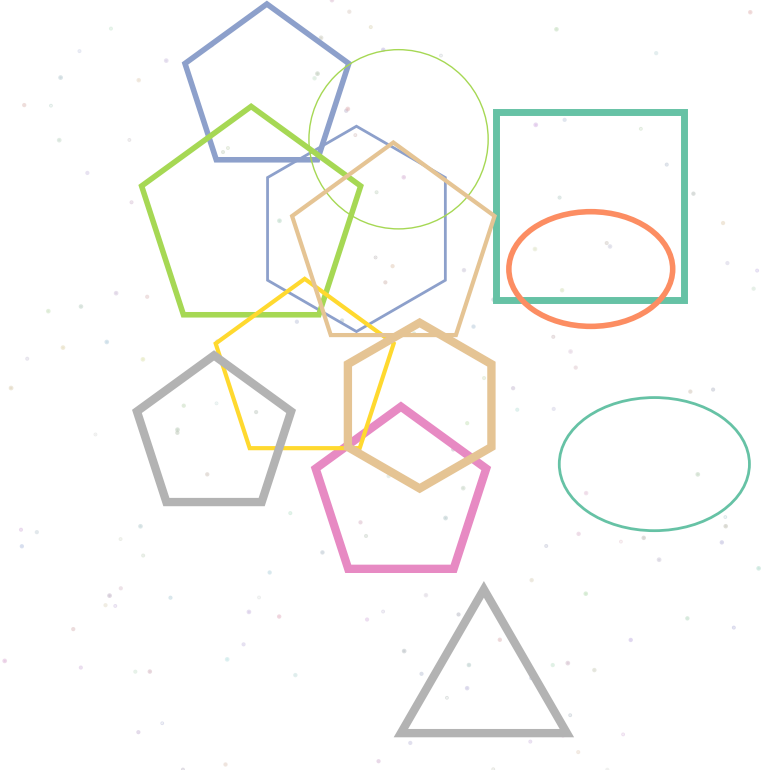[{"shape": "oval", "thickness": 1, "radius": 0.62, "center": [0.85, 0.397]}, {"shape": "square", "thickness": 2.5, "radius": 0.61, "center": [0.766, 0.732]}, {"shape": "oval", "thickness": 2, "radius": 0.53, "center": [0.767, 0.651]}, {"shape": "pentagon", "thickness": 2, "radius": 0.56, "center": [0.347, 0.883]}, {"shape": "hexagon", "thickness": 1, "radius": 0.67, "center": [0.463, 0.703]}, {"shape": "pentagon", "thickness": 3, "radius": 0.58, "center": [0.521, 0.355]}, {"shape": "circle", "thickness": 0.5, "radius": 0.58, "center": [0.518, 0.819]}, {"shape": "pentagon", "thickness": 2, "radius": 0.75, "center": [0.326, 0.712]}, {"shape": "pentagon", "thickness": 1.5, "radius": 0.61, "center": [0.396, 0.516]}, {"shape": "pentagon", "thickness": 1.5, "radius": 0.69, "center": [0.511, 0.677]}, {"shape": "hexagon", "thickness": 3, "radius": 0.54, "center": [0.545, 0.473]}, {"shape": "pentagon", "thickness": 3, "radius": 0.53, "center": [0.278, 0.433]}, {"shape": "triangle", "thickness": 3, "radius": 0.62, "center": [0.628, 0.11]}]